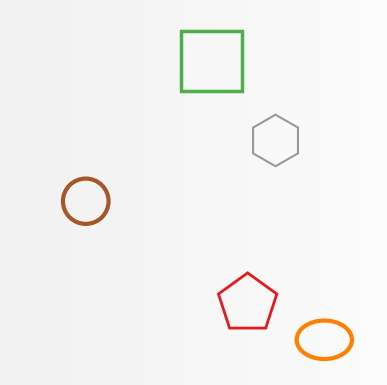[{"shape": "pentagon", "thickness": 2, "radius": 0.4, "center": [0.639, 0.212]}, {"shape": "square", "thickness": 2.5, "radius": 0.39, "center": [0.546, 0.842]}, {"shape": "oval", "thickness": 3, "radius": 0.36, "center": [0.837, 0.117]}, {"shape": "circle", "thickness": 3, "radius": 0.29, "center": [0.221, 0.477]}, {"shape": "hexagon", "thickness": 1.5, "radius": 0.33, "center": [0.711, 0.635]}]